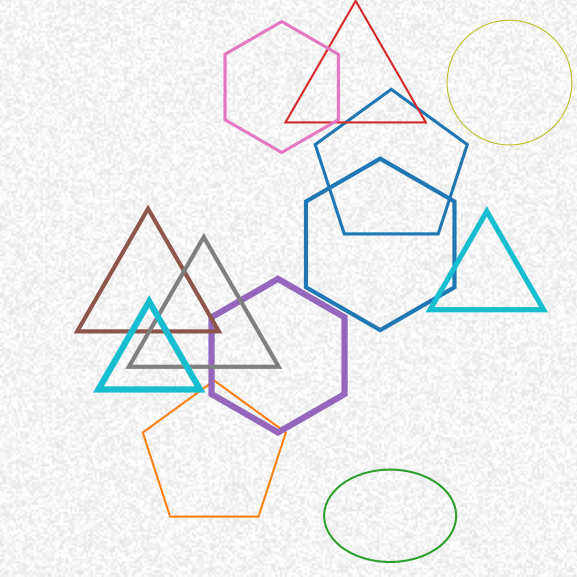[{"shape": "hexagon", "thickness": 2, "radius": 0.74, "center": [0.658, 0.576]}, {"shape": "pentagon", "thickness": 1.5, "radius": 0.69, "center": [0.677, 0.706]}, {"shape": "pentagon", "thickness": 1, "radius": 0.65, "center": [0.371, 0.21]}, {"shape": "oval", "thickness": 1, "radius": 0.57, "center": [0.676, 0.106]}, {"shape": "triangle", "thickness": 1, "radius": 0.7, "center": [0.616, 0.857]}, {"shape": "hexagon", "thickness": 3, "radius": 0.66, "center": [0.481, 0.383]}, {"shape": "triangle", "thickness": 2, "radius": 0.71, "center": [0.256, 0.496]}, {"shape": "hexagon", "thickness": 1.5, "radius": 0.57, "center": [0.488, 0.848]}, {"shape": "triangle", "thickness": 2, "radius": 0.75, "center": [0.353, 0.439]}, {"shape": "circle", "thickness": 0.5, "radius": 0.54, "center": [0.882, 0.856]}, {"shape": "triangle", "thickness": 2.5, "radius": 0.57, "center": [0.843, 0.52]}, {"shape": "triangle", "thickness": 3, "radius": 0.51, "center": [0.258, 0.376]}]